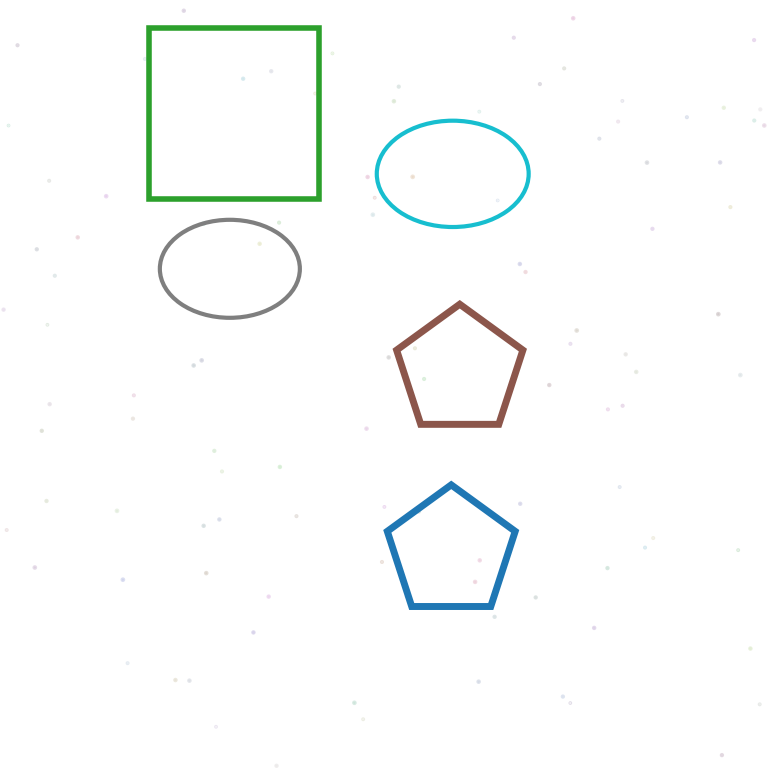[{"shape": "pentagon", "thickness": 2.5, "radius": 0.44, "center": [0.586, 0.283]}, {"shape": "square", "thickness": 2, "radius": 0.55, "center": [0.304, 0.853]}, {"shape": "pentagon", "thickness": 2.5, "radius": 0.43, "center": [0.597, 0.519]}, {"shape": "oval", "thickness": 1.5, "radius": 0.45, "center": [0.299, 0.651]}, {"shape": "oval", "thickness": 1.5, "radius": 0.49, "center": [0.588, 0.774]}]